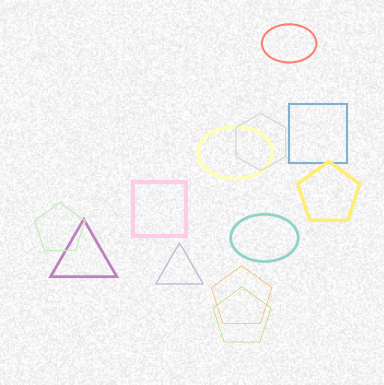[{"shape": "oval", "thickness": 2, "radius": 0.44, "center": [0.687, 0.382]}, {"shape": "oval", "thickness": 2.5, "radius": 0.48, "center": [0.611, 0.603]}, {"shape": "triangle", "thickness": 1, "radius": 0.36, "center": [0.466, 0.298]}, {"shape": "oval", "thickness": 1.5, "radius": 0.35, "center": [0.751, 0.887]}, {"shape": "square", "thickness": 1.5, "radius": 0.38, "center": [0.826, 0.653]}, {"shape": "pentagon", "thickness": 0.5, "radius": 0.41, "center": [0.628, 0.227]}, {"shape": "pentagon", "thickness": 0.5, "radius": 0.4, "center": [0.629, 0.176]}, {"shape": "square", "thickness": 3, "radius": 0.35, "center": [0.414, 0.457]}, {"shape": "hexagon", "thickness": 1, "radius": 0.37, "center": [0.677, 0.631]}, {"shape": "triangle", "thickness": 2, "radius": 0.5, "center": [0.217, 0.331]}, {"shape": "pentagon", "thickness": 1, "radius": 0.34, "center": [0.156, 0.405]}, {"shape": "pentagon", "thickness": 2.5, "radius": 0.42, "center": [0.854, 0.496]}]